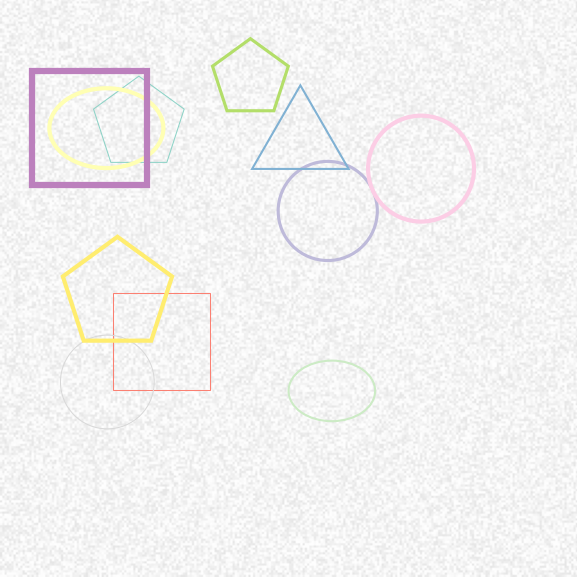[{"shape": "pentagon", "thickness": 0.5, "radius": 0.41, "center": [0.24, 0.785]}, {"shape": "oval", "thickness": 2, "radius": 0.49, "center": [0.184, 0.777]}, {"shape": "circle", "thickness": 1.5, "radius": 0.43, "center": [0.568, 0.634]}, {"shape": "square", "thickness": 0.5, "radius": 0.42, "center": [0.28, 0.408]}, {"shape": "triangle", "thickness": 1, "radius": 0.48, "center": [0.52, 0.755]}, {"shape": "pentagon", "thickness": 1.5, "radius": 0.35, "center": [0.434, 0.863]}, {"shape": "circle", "thickness": 2, "radius": 0.46, "center": [0.729, 0.707]}, {"shape": "circle", "thickness": 0.5, "radius": 0.41, "center": [0.186, 0.338]}, {"shape": "square", "thickness": 3, "radius": 0.5, "center": [0.155, 0.777]}, {"shape": "oval", "thickness": 1, "radius": 0.37, "center": [0.575, 0.322]}, {"shape": "pentagon", "thickness": 2, "radius": 0.5, "center": [0.203, 0.49]}]